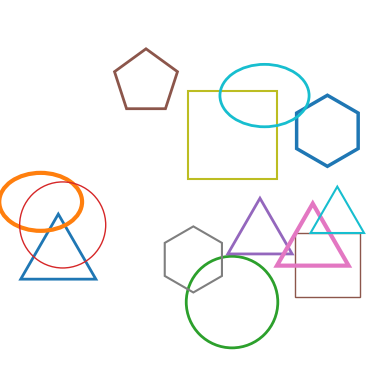[{"shape": "triangle", "thickness": 2, "radius": 0.56, "center": [0.151, 0.331]}, {"shape": "hexagon", "thickness": 2.5, "radius": 0.46, "center": [0.85, 0.66]}, {"shape": "oval", "thickness": 3, "radius": 0.54, "center": [0.106, 0.476]}, {"shape": "circle", "thickness": 2, "radius": 0.59, "center": [0.603, 0.215]}, {"shape": "circle", "thickness": 1, "radius": 0.56, "center": [0.163, 0.416]}, {"shape": "triangle", "thickness": 2, "radius": 0.48, "center": [0.675, 0.389]}, {"shape": "pentagon", "thickness": 2, "radius": 0.43, "center": [0.379, 0.787]}, {"shape": "square", "thickness": 1, "radius": 0.42, "center": [0.851, 0.311]}, {"shape": "triangle", "thickness": 3, "radius": 0.54, "center": [0.812, 0.364]}, {"shape": "hexagon", "thickness": 1.5, "radius": 0.43, "center": [0.502, 0.326]}, {"shape": "square", "thickness": 1.5, "radius": 0.57, "center": [0.604, 0.649]}, {"shape": "oval", "thickness": 2, "radius": 0.58, "center": [0.687, 0.752]}, {"shape": "triangle", "thickness": 1.5, "radius": 0.4, "center": [0.876, 0.435]}]